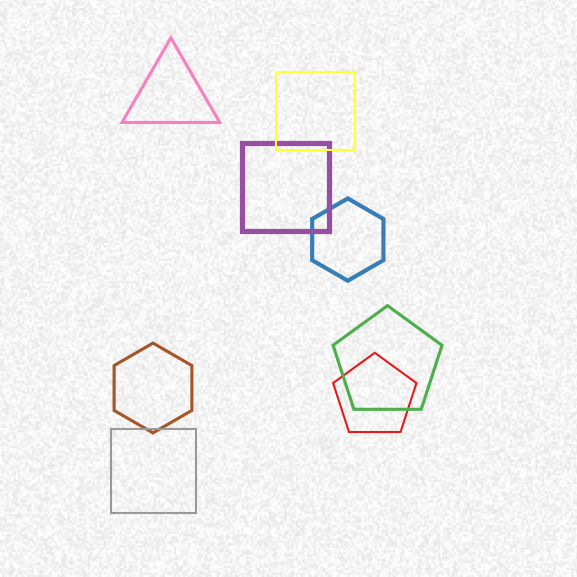[{"shape": "pentagon", "thickness": 1, "radius": 0.38, "center": [0.649, 0.312]}, {"shape": "hexagon", "thickness": 2, "radius": 0.36, "center": [0.602, 0.584]}, {"shape": "pentagon", "thickness": 1.5, "radius": 0.5, "center": [0.671, 0.371]}, {"shape": "square", "thickness": 2.5, "radius": 0.38, "center": [0.494, 0.675]}, {"shape": "square", "thickness": 1, "radius": 0.34, "center": [0.546, 0.807]}, {"shape": "hexagon", "thickness": 1.5, "radius": 0.39, "center": [0.265, 0.327]}, {"shape": "triangle", "thickness": 1.5, "radius": 0.49, "center": [0.296, 0.836]}, {"shape": "square", "thickness": 1, "radius": 0.37, "center": [0.266, 0.184]}]